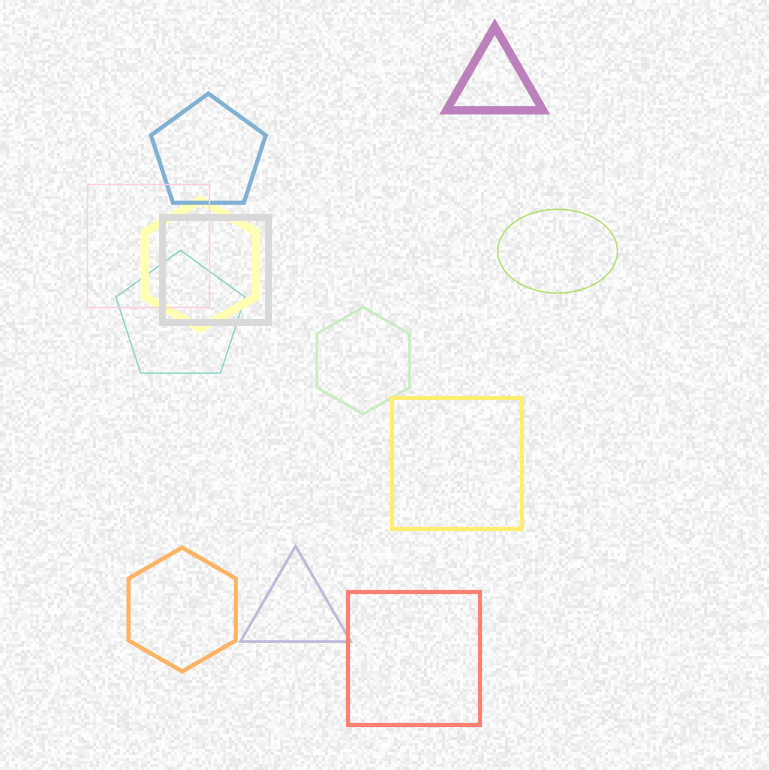[{"shape": "pentagon", "thickness": 0.5, "radius": 0.44, "center": [0.234, 0.587]}, {"shape": "hexagon", "thickness": 3, "radius": 0.42, "center": [0.26, 0.657]}, {"shape": "triangle", "thickness": 1, "radius": 0.41, "center": [0.384, 0.208]}, {"shape": "square", "thickness": 1.5, "radius": 0.43, "center": [0.537, 0.145]}, {"shape": "pentagon", "thickness": 1.5, "radius": 0.39, "center": [0.271, 0.8]}, {"shape": "hexagon", "thickness": 1.5, "radius": 0.4, "center": [0.237, 0.208]}, {"shape": "oval", "thickness": 0.5, "radius": 0.39, "center": [0.724, 0.674]}, {"shape": "square", "thickness": 0.5, "radius": 0.4, "center": [0.192, 0.681]}, {"shape": "square", "thickness": 2.5, "radius": 0.34, "center": [0.279, 0.65]}, {"shape": "triangle", "thickness": 3, "radius": 0.36, "center": [0.643, 0.893]}, {"shape": "hexagon", "thickness": 1, "radius": 0.35, "center": [0.472, 0.532]}, {"shape": "square", "thickness": 1.5, "radius": 0.42, "center": [0.594, 0.398]}]